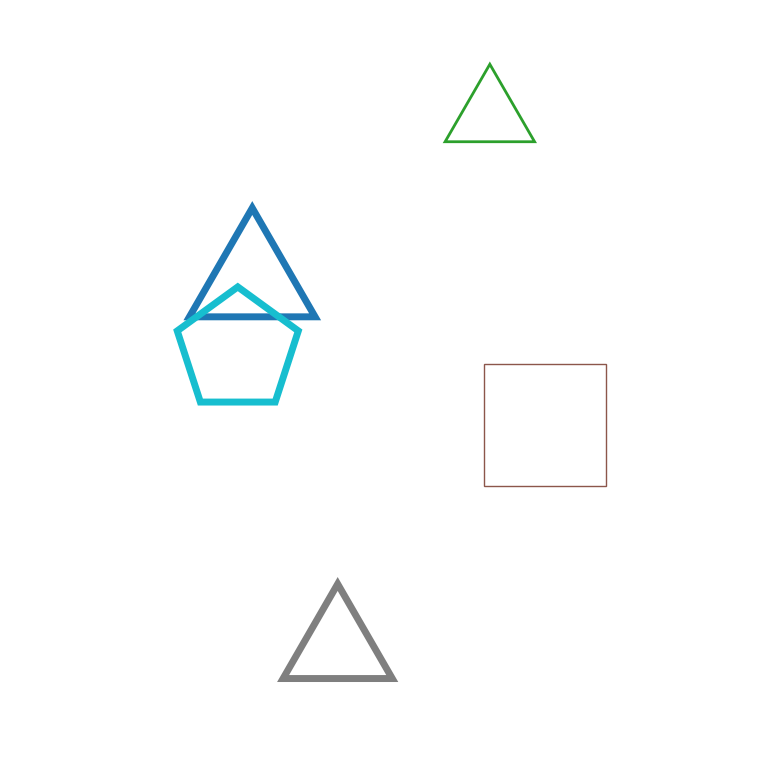[{"shape": "triangle", "thickness": 2.5, "radius": 0.47, "center": [0.328, 0.636]}, {"shape": "triangle", "thickness": 1, "radius": 0.34, "center": [0.636, 0.849]}, {"shape": "square", "thickness": 0.5, "radius": 0.4, "center": [0.708, 0.448]}, {"shape": "triangle", "thickness": 2.5, "radius": 0.41, "center": [0.439, 0.16]}, {"shape": "pentagon", "thickness": 2.5, "radius": 0.41, "center": [0.309, 0.545]}]